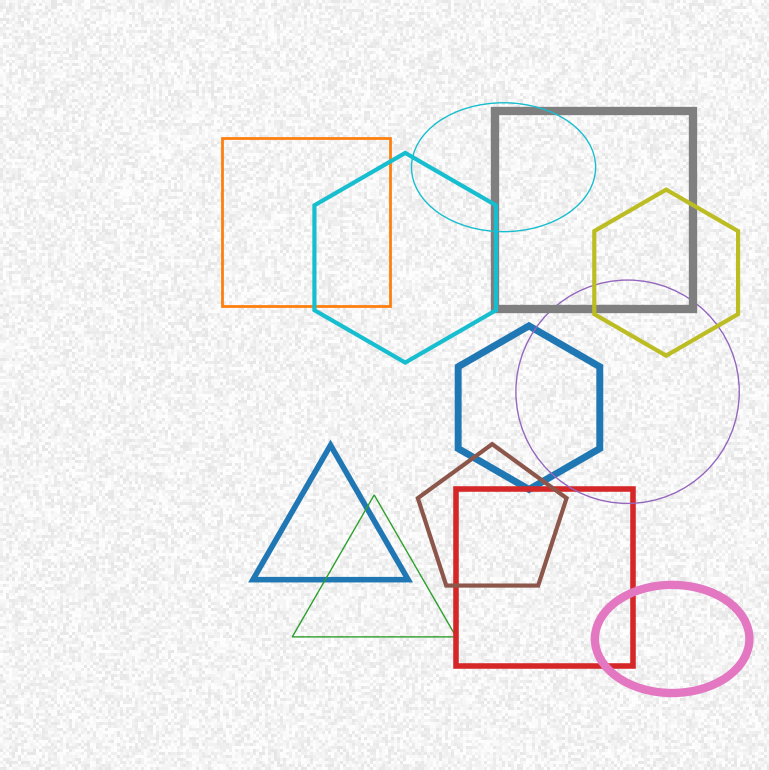[{"shape": "hexagon", "thickness": 2.5, "radius": 0.53, "center": [0.687, 0.471]}, {"shape": "triangle", "thickness": 2, "radius": 0.58, "center": [0.429, 0.305]}, {"shape": "square", "thickness": 1, "radius": 0.55, "center": [0.397, 0.712]}, {"shape": "triangle", "thickness": 0.5, "radius": 0.61, "center": [0.486, 0.234]}, {"shape": "square", "thickness": 2, "radius": 0.57, "center": [0.708, 0.25]}, {"shape": "circle", "thickness": 0.5, "radius": 0.73, "center": [0.815, 0.491]}, {"shape": "pentagon", "thickness": 1.5, "radius": 0.51, "center": [0.639, 0.322]}, {"shape": "oval", "thickness": 3, "radius": 0.5, "center": [0.873, 0.17]}, {"shape": "square", "thickness": 3, "radius": 0.64, "center": [0.771, 0.727]}, {"shape": "hexagon", "thickness": 1.5, "radius": 0.54, "center": [0.865, 0.646]}, {"shape": "hexagon", "thickness": 1.5, "radius": 0.68, "center": [0.526, 0.665]}, {"shape": "oval", "thickness": 0.5, "radius": 0.6, "center": [0.654, 0.783]}]